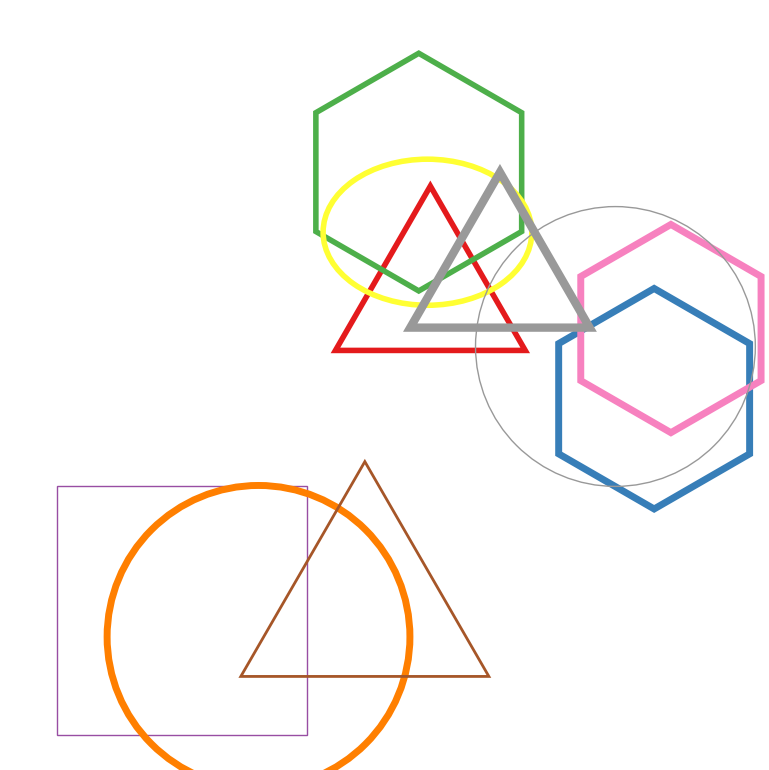[{"shape": "triangle", "thickness": 2, "radius": 0.71, "center": [0.559, 0.616]}, {"shape": "hexagon", "thickness": 2.5, "radius": 0.72, "center": [0.85, 0.482]}, {"shape": "hexagon", "thickness": 2, "radius": 0.77, "center": [0.544, 0.776]}, {"shape": "square", "thickness": 0.5, "radius": 0.81, "center": [0.237, 0.207]}, {"shape": "circle", "thickness": 2.5, "radius": 0.98, "center": [0.336, 0.173]}, {"shape": "oval", "thickness": 2, "radius": 0.68, "center": [0.555, 0.698]}, {"shape": "triangle", "thickness": 1, "radius": 0.93, "center": [0.474, 0.215]}, {"shape": "hexagon", "thickness": 2.5, "radius": 0.68, "center": [0.871, 0.573]}, {"shape": "circle", "thickness": 0.5, "radius": 0.91, "center": [0.799, 0.55]}, {"shape": "triangle", "thickness": 3, "radius": 0.67, "center": [0.649, 0.642]}]